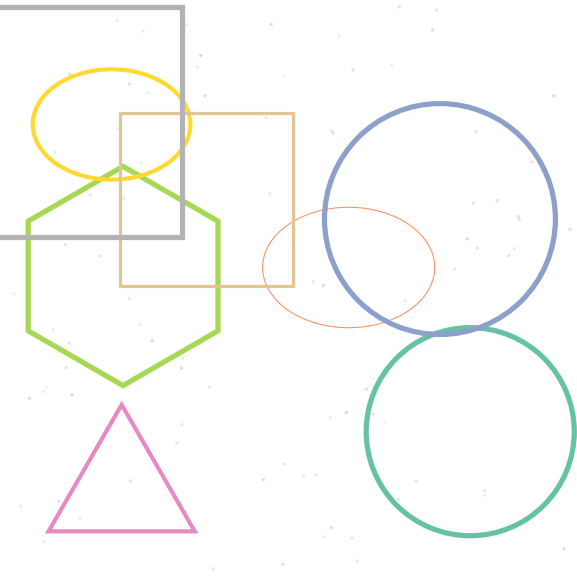[{"shape": "circle", "thickness": 2.5, "radius": 0.9, "center": [0.814, 0.252]}, {"shape": "oval", "thickness": 0.5, "radius": 0.74, "center": [0.604, 0.536]}, {"shape": "circle", "thickness": 2.5, "radius": 1.0, "center": [0.762, 0.62]}, {"shape": "triangle", "thickness": 2, "radius": 0.73, "center": [0.211, 0.152]}, {"shape": "hexagon", "thickness": 2.5, "radius": 0.95, "center": [0.213, 0.521]}, {"shape": "oval", "thickness": 2, "radius": 0.68, "center": [0.193, 0.784]}, {"shape": "square", "thickness": 1.5, "radius": 0.75, "center": [0.358, 0.654]}, {"shape": "square", "thickness": 2.5, "radius": 1.0, "center": [0.116, 0.788]}]